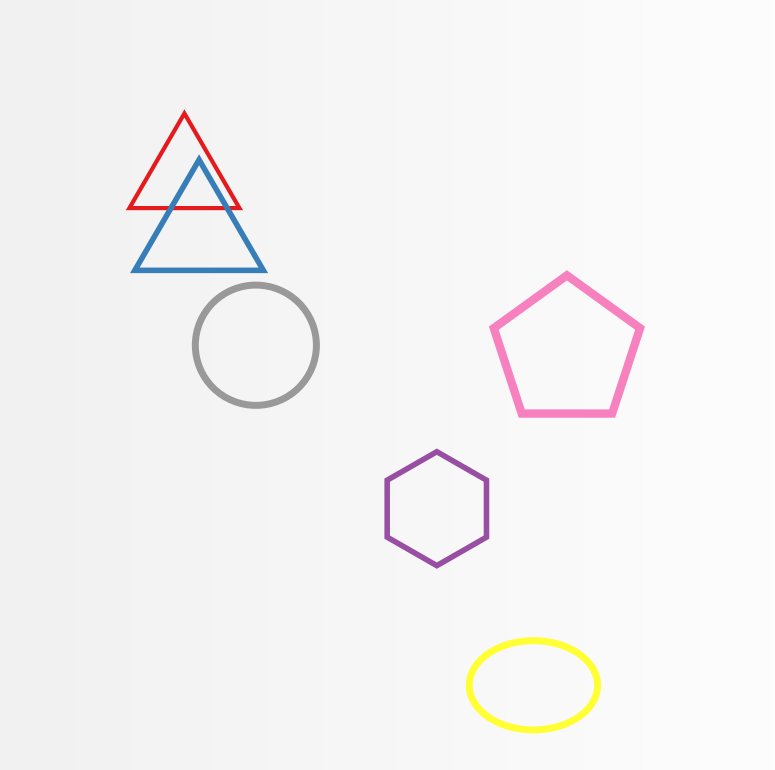[{"shape": "triangle", "thickness": 1.5, "radius": 0.41, "center": [0.238, 0.771]}, {"shape": "triangle", "thickness": 2, "radius": 0.48, "center": [0.257, 0.697]}, {"shape": "hexagon", "thickness": 2, "radius": 0.37, "center": [0.564, 0.339]}, {"shape": "oval", "thickness": 2.5, "radius": 0.41, "center": [0.688, 0.11]}, {"shape": "pentagon", "thickness": 3, "radius": 0.5, "center": [0.732, 0.543]}, {"shape": "circle", "thickness": 2.5, "radius": 0.39, "center": [0.33, 0.552]}]